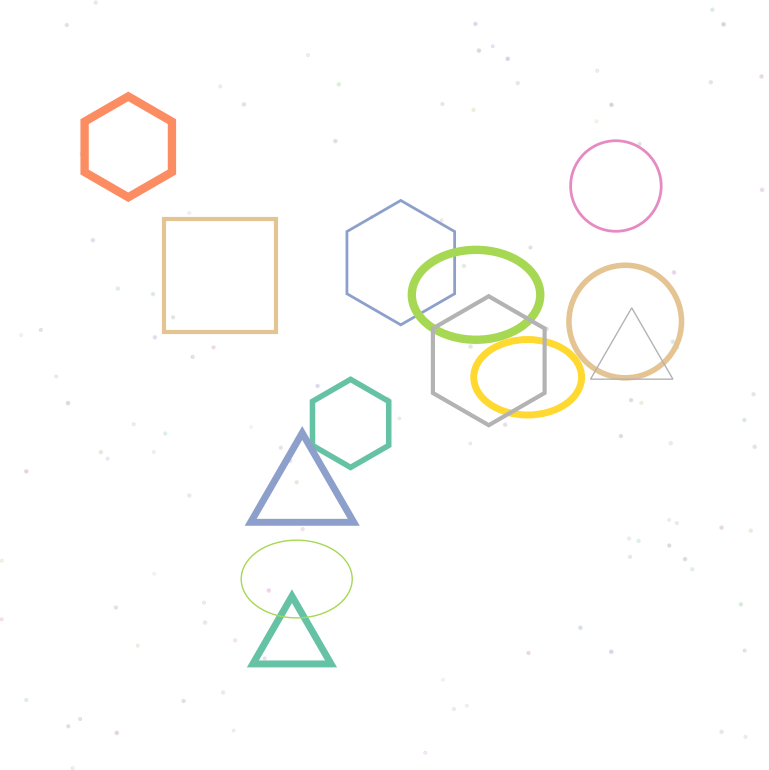[{"shape": "triangle", "thickness": 2.5, "radius": 0.29, "center": [0.379, 0.167]}, {"shape": "hexagon", "thickness": 2, "radius": 0.29, "center": [0.455, 0.45]}, {"shape": "hexagon", "thickness": 3, "radius": 0.33, "center": [0.167, 0.809]}, {"shape": "triangle", "thickness": 2.5, "radius": 0.39, "center": [0.392, 0.36]}, {"shape": "hexagon", "thickness": 1, "radius": 0.4, "center": [0.521, 0.659]}, {"shape": "circle", "thickness": 1, "radius": 0.29, "center": [0.8, 0.758]}, {"shape": "oval", "thickness": 0.5, "radius": 0.36, "center": [0.385, 0.248]}, {"shape": "oval", "thickness": 3, "radius": 0.42, "center": [0.618, 0.617]}, {"shape": "oval", "thickness": 2.5, "radius": 0.35, "center": [0.685, 0.51]}, {"shape": "circle", "thickness": 2, "radius": 0.37, "center": [0.812, 0.582]}, {"shape": "square", "thickness": 1.5, "radius": 0.37, "center": [0.286, 0.642]}, {"shape": "hexagon", "thickness": 1.5, "radius": 0.42, "center": [0.635, 0.532]}, {"shape": "triangle", "thickness": 0.5, "radius": 0.31, "center": [0.82, 0.538]}]